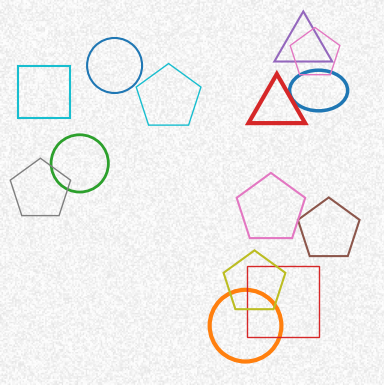[{"shape": "oval", "thickness": 2.5, "radius": 0.38, "center": [0.828, 0.765]}, {"shape": "circle", "thickness": 1.5, "radius": 0.36, "center": [0.298, 0.83]}, {"shape": "circle", "thickness": 3, "radius": 0.47, "center": [0.638, 0.154]}, {"shape": "circle", "thickness": 2, "radius": 0.37, "center": [0.207, 0.576]}, {"shape": "triangle", "thickness": 3, "radius": 0.43, "center": [0.719, 0.723]}, {"shape": "square", "thickness": 1, "radius": 0.46, "center": [0.735, 0.216]}, {"shape": "triangle", "thickness": 1.5, "radius": 0.43, "center": [0.788, 0.884]}, {"shape": "pentagon", "thickness": 1.5, "radius": 0.42, "center": [0.854, 0.403]}, {"shape": "pentagon", "thickness": 1, "radius": 0.34, "center": [0.818, 0.861]}, {"shape": "pentagon", "thickness": 1.5, "radius": 0.47, "center": [0.704, 0.457]}, {"shape": "pentagon", "thickness": 1, "radius": 0.41, "center": [0.105, 0.507]}, {"shape": "pentagon", "thickness": 1.5, "radius": 0.42, "center": [0.661, 0.265]}, {"shape": "pentagon", "thickness": 1, "radius": 0.44, "center": [0.438, 0.747]}, {"shape": "square", "thickness": 1.5, "radius": 0.34, "center": [0.115, 0.76]}]